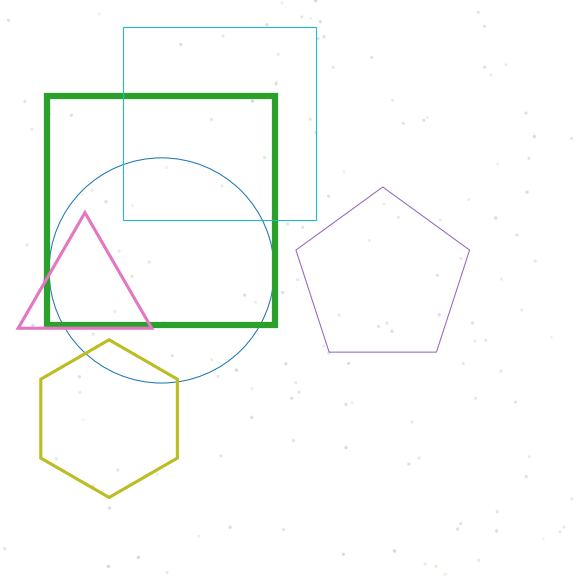[{"shape": "circle", "thickness": 0.5, "radius": 0.97, "center": [0.28, 0.531]}, {"shape": "square", "thickness": 3, "radius": 0.99, "center": [0.279, 0.635]}, {"shape": "pentagon", "thickness": 0.5, "radius": 0.79, "center": [0.663, 0.517]}, {"shape": "triangle", "thickness": 1.5, "radius": 0.67, "center": [0.147, 0.497]}, {"shape": "hexagon", "thickness": 1.5, "radius": 0.68, "center": [0.189, 0.274]}, {"shape": "square", "thickness": 0.5, "radius": 0.84, "center": [0.381, 0.785]}]